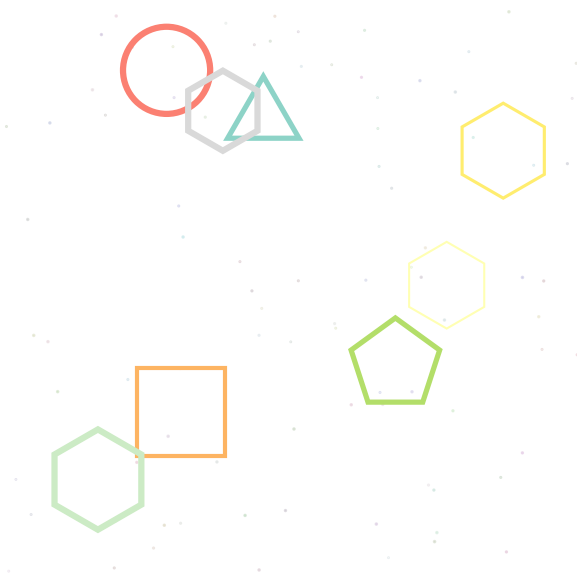[{"shape": "triangle", "thickness": 2.5, "radius": 0.36, "center": [0.456, 0.795]}, {"shape": "hexagon", "thickness": 1, "radius": 0.38, "center": [0.773, 0.505]}, {"shape": "circle", "thickness": 3, "radius": 0.38, "center": [0.288, 0.877]}, {"shape": "square", "thickness": 2, "radius": 0.38, "center": [0.314, 0.286]}, {"shape": "pentagon", "thickness": 2.5, "radius": 0.4, "center": [0.685, 0.368]}, {"shape": "hexagon", "thickness": 3, "radius": 0.35, "center": [0.386, 0.807]}, {"shape": "hexagon", "thickness": 3, "radius": 0.43, "center": [0.17, 0.169]}, {"shape": "hexagon", "thickness": 1.5, "radius": 0.41, "center": [0.871, 0.738]}]